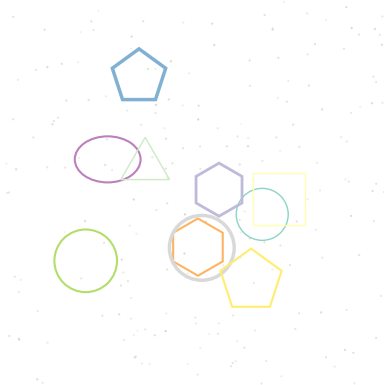[{"shape": "circle", "thickness": 1, "radius": 0.34, "center": [0.681, 0.443]}, {"shape": "square", "thickness": 1, "radius": 0.34, "center": [0.724, 0.482]}, {"shape": "hexagon", "thickness": 2, "radius": 0.34, "center": [0.569, 0.507]}, {"shape": "pentagon", "thickness": 2.5, "radius": 0.36, "center": [0.361, 0.8]}, {"shape": "hexagon", "thickness": 1.5, "radius": 0.37, "center": [0.514, 0.358]}, {"shape": "circle", "thickness": 1.5, "radius": 0.41, "center": [0.223, 0.323]}, {"shape": "circle", "thickness": 2.5, "radius": 0.42, "center": [0.524, 0.356]}, {"shape": "oval", "thickness": 1.5, "radius": 0.43, "center": [0.28, 0.586]}, {"shape": "triangle", "thickness": 1, "radius": 0.37, "center": [0.377, 0.57]}, {"shape": "pentagon", "thickness": 1.5, "radius": 0.42, "center": [0.652, 0.271]}]